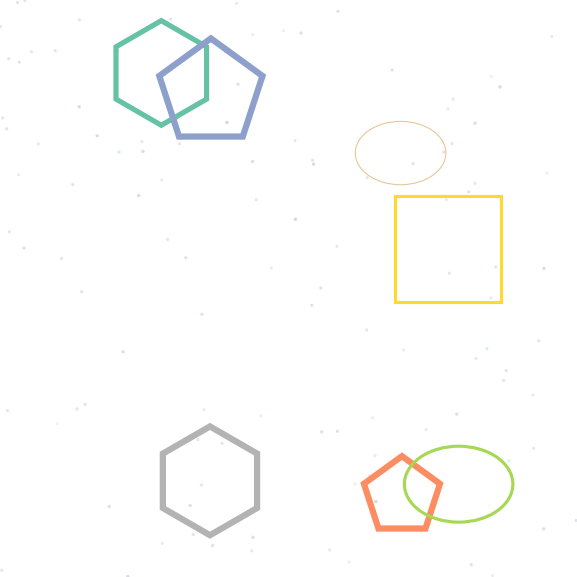[{"shape": "hexagon", "thickness": 2.5, "radius": 0.45, "center": [0.279, 0.873]}, {"shape": "pentagon", "thickness": 3, "radius": 0.35, "center": [0.696, 0.14]}, {"shape": "pentagon", "thickness": 3, "radius": 0.47, "center": [0.365, 0.839]}, {"shape": "oval", "thickness": 1.5, "radius": 0.47, "center": [0.794, 0.161]}, {"shape": "square", "thickness": 1.5, "radius": 0.46, "center": [0.775, 0.568]}, {"shape": "oval", "thickness": 0.5, "radius": 0.39, "center": [0.694, 0.734]}, {"shape": "hexagon", "thickness": 3, "radius": 0.47, "center": [0.364, 0.167]}]